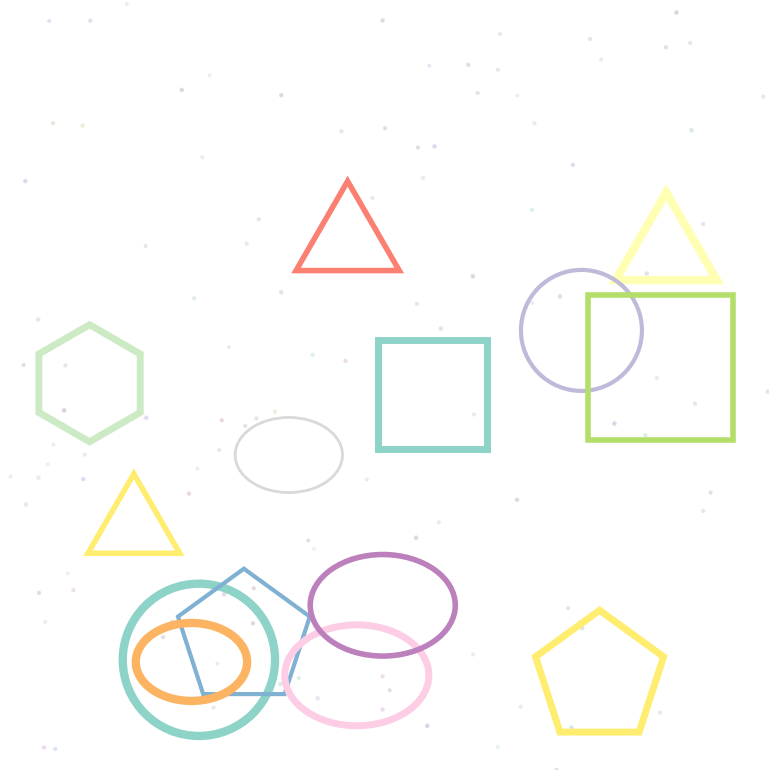[{"shape": "circle", "thickness": 3, "radius": 0.49, "center": [0.258, 0.143]}, {"shape": "square", "thickness": 2.5, "radius": 0.35, "center": [0.562, 0.487]}, {"shape": "triangle", "thickness": 3, "radius": 0.38, "center": [0.865, 0.674]}, {"shape": "circle", "thickness": 1.5, "radius": 0.39, "center": [0.755, 0.571]}, {"shape": "triangle", "thickness": 2, "radius": 0.39, "center": [0.451, 0.687]}, {"shape": "pentagon", "thickness": 1.5, "radius": 0.45, "center": [0.317, 0.171]}, {"shape": "oval", "thickness": 3, "radius": 0.36, "center": [0.249, 0.14]}, {"shape": "square", "thickness": 2, "radius": 0.47, "center": [0.858, 0.523]}, {"shape": "oval", "thickness": 2.5, "radius": 0.47, "center": [0.463, 0.123]}, {"shape": "oval", "thickness": 1, "radius": 0.35, "center": [0.375, 0.409]}, {"shape": "oval", "thickness": 2, "radius": 0.47, "center": [0.497, 0.214]}, {"shape": "hexagon", "thickness": 2.5, "radius": 0.38, "center": [0.116, 0.502]}, {"shape": "triangle", "thickness": 2, "radius": 0.34, "center": [0.174, 0.316]}, {"shape": "pentagon", "thickness": 2.5, "radius": 0.44, "center": [0.779, 0.12]}]